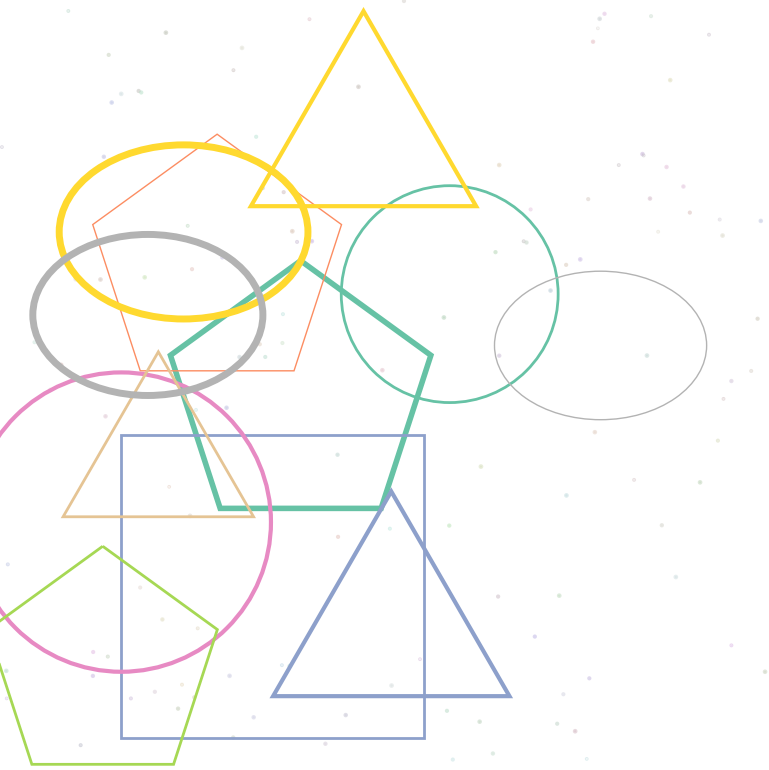[{"shape": "pentagon", "thickness": 2, "radius": 0.89, "center": [0.39, 0.484]}, {"shape": "circle", "thickness": 1, "radius": 0.7, "center": [0.584, 0.618]}, {"shape": "pentagon", "thickness": 0.5, "radius": 0.85, "center": [0.282, 0.656]}, {"shape": "square", "thickness": 1, "radius": 0.98, "center": [0.354, 0.239]}, {"shape": "triangle", "thickness": 1.5, "radius": 0.89, "center": [0.508, 0.185]}, {"shape": "circle", "thickness": 1.5, "radius": 0.97, "center": [0.158, 0.322]}, {"shape": "pentagon", "thickness": 1, "radius": 0.78, "center": [0.133, 0.134]}, {"shape": "oval", "thickness": 2.5, "radius": 0.81, "center": [0.238, 0.699]}, {"shape": "triangle", "thickness": 1.5, "radius": 0.84, "center": [0.472, 0.817]}, {"shape": "triangle", "thickness": 1, "radius": 0.71, "center": [0.206, 0.4]}, {"shape": "oval", "thickness": 2.5, "radius": 0.75, "center": [0.192, 0.591]}, {"shape": "oval", "thickness": 0.5, "radius": 0.69, "center": [0.78, 0.551]}]